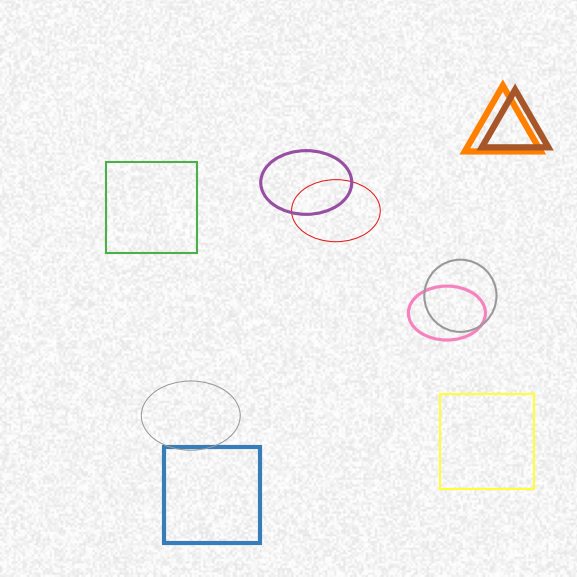[{"shape": "oval", "thickness": 0.5, "radius": 0.38, "center": [0.582, 0.634]}, {"shape": "square", "thickness": 2, "radius": 0.42, "center": [0.367, 0.143]}, {"shape": "square", "thickness": 1, "radius": 0.4, "center": [0.262, 0.639]}, {"shape": "oval", "thickness": 1.5, "radius": 0.39, "center": [0.53, 0.683]}, {"shape": "triangle", "thickness": 3, "radius": 0.38, "center": [0.871, 0.775]}, {"shape": "square", "thickness": 1, "radius": 0.41, "center": [0.844, 0.235]}, {"shape": "triangle", "thickness": 3, "radius": 0.33, "center": [0.892, 0.777]}, {"shape": "oval", "thickness": 1.5, "radius": 0.33, "center": [0.774, 0.457]}, {"shape": "circle", "thickness": 1, "radius": 0.31, "center": [0.797, 0.487]}, {"shape": "oval", "thickness": 0.5, "radius": 0.43, "center": [0.33, 0.279]}]